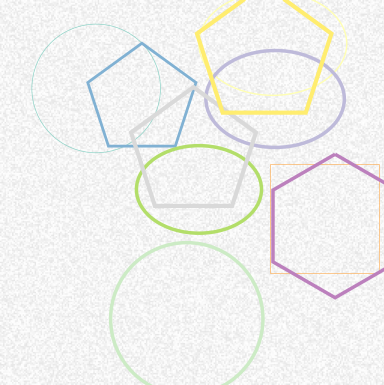[{"shape": "circle", "thickness": 0.5, "radius": 0.84, "center": [0.25, 0.77]}, {"shape": "oval", "thickness": 1, "radius": 0.96, "center": [0.709, 0.887]}, {"shape": "oval", "thickness": 2.5, "radius": 0.9, "center": [0.715, 0.743]}, {"shape": "pentagon", "thickness": 2, "radius": 0.74, "center": [0.369, 0.74]}, {"shape": "square", "thickness": 0.5, "radius": 0.71, "center": [0.842, 0.432]}, {"shape": "oval", "thickness": 2.5, "radius": 0.81, "center": [0.517, 0.508]}, {"shape": "pentagon", "thickness": 3, "radius": 0.85, "center": [0.503, 0.603]}, {"shape": "hexagon", "thickness": 2.5, "radius": 0.93, "center": [0.87, 0.413]}, {"shape": "circle", "thickness": 2.5, "radius": 0.99, "center": [0.485, 0.172]}, {"shape": "pentagon", "thickness": 3, "radius": 0.92, "center": [0.686, 0.856]}]